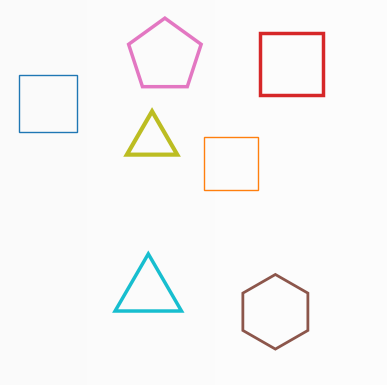[{"shape": "square", "thickness": 1, "radius": 0.37, "center": [0.124, 0.731]}, {"shape": "square", "thickness": 1, "radius": 0.35, "center": [0.597, 0.575]}, {"shape": "square", "thickness": 2.5, "radius": 0.41, "center": [0.752, 0.834]}, {"shape": "hexagon", "thickness": 2, "radius": 0.48, "center": [0.711, 0.19]}, {"shape": "pentagon", "thickness": 2.5, "radius": 0.49, "center": [0.425, 0.854]}, {"shape": "triangle", "thickness": 3, "radius": 0.38, "center": [0.392, 0.636]}, {"shape": "triangle", "thickness": 2.5, "radius": 0.49, "center": [0.383, 0.242]}]